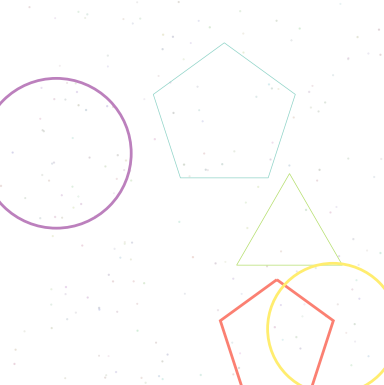[{"shape": "pentagon", "thickness": 0.5, "radius": 0.97, "center": [0.583, 0.695]}, {"shape": "pentagon", "thickness": 2, "radius": 0.77, "center": [0.719, 0.119]}, {"shape": "triangle", "thickness": 0.5, "radius": 0.79, "center": [0.752, 0.391]}, {"shape": "circle", "thickness": 2, "radius": 0.97, "center": [0.146, 0.602]}, {"shape": "circle", "thickness": 2, "radius": 0.85, "center": [0.865, 0.146]}]